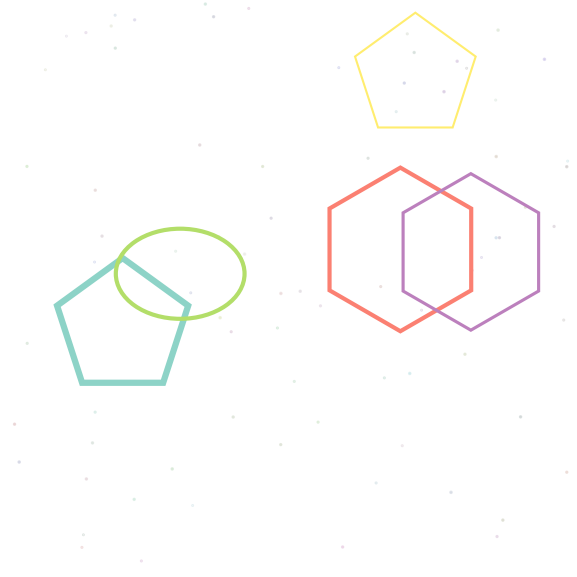[{"shape": "pentagon", "thickness": 3, "radius": 0.6, "center": [0.212, 0.433]}, {"shape": "hexagon", "thickness": 2, "radius": 0.71, "center": [0.693, 0.567]}, {"shape": "oval", "thickness": 2, "radius": 0.56, "center": [0.312, 0.525]}, {"shape": "hexagon", "thickness": 1.5, "radius": 0.68, "center": [0.815, 0.563]}, {"shape": "pentagon", "thickness": 1, "radius": 0.55, "center": [0.719, 0.867]}]